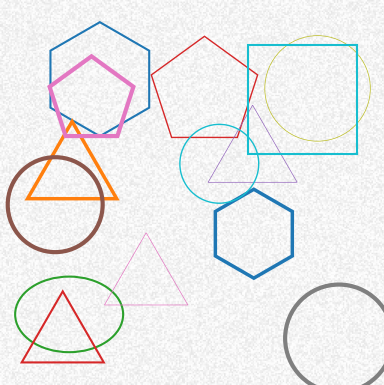[{"shape": "hexagon", "thickness": 2.5, "radius": 0.58, "center": [0.659, 0.393]}, {"shape": "hexagon", "thickness": 1.5, "radius": 0.74, "center": [0.259, 0.794]}, {"shape": "triangle", "thickness": 2.5, "radius": 0.67, "center": [0.187, 0.551]}, {"shape": "oval", "thickness": 1.5, "radius": 0.7, "center": [0.18, 0.183]}, {"shape": "pentagon", "thickness": 1, "radius": 0.73, "center": [0.531, 0.761]}, {"shape": "triangle", "thickness": 1.5, "radius": 0.62, "center": [0.163, 0.12]}, {"shape": "triangle", "thickness": 0.5, "radius": 0.67, "center": [0.656, 0.593]}, {"shape": "circle", "thickness": 3, "radius": 0.62, "center": [0.143, 0.468]}, {"shape": "triangle", "thickness": 0.5, "radius": 0.63, "center": [0.38, 0.27]}, {"shape": "pentagon", "thickness": 3, "radius": 0.57, "center": [0.238, 0.739]}, {"shape": "circle", "thickness": 3, "radius": 0.7, "center": [0.88, 0.121]}, {"shape": "circle", "thickness": 0.5, "radius": 0.69, "center": [0.825, 0.77]}, {"shape": "circle", "thickness": 1, "radius": 0.51, "center": [0.57, 0.575]}, {"shape": "square", "thickness": 1.5, "radius": 0.71, "center": [0.785, 0.742]}]